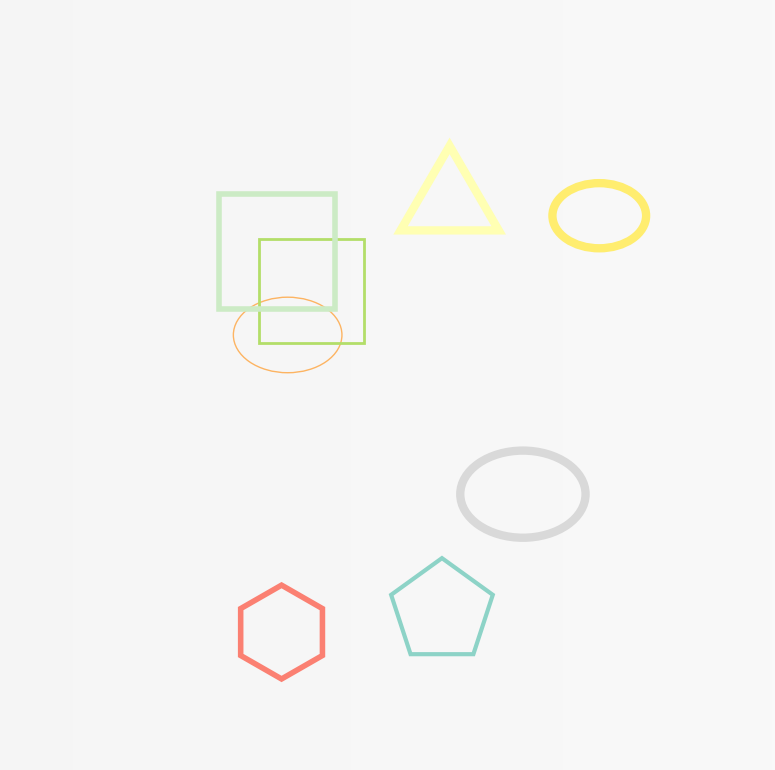[{"shape": "pentagon", "thickness": 1.5, "radius": 0.34, "center": [0.57, 0.206]}, {"shape": "triangle", "thickness": 3, "radius": 0.37, "center": [0.58, 0.737]}, {"shape": "hexagon", "thickness": 2, "radius": 0.3, "center": [0.363, 0.179]}, {"shape": "oval", "thickness": 0.5, "radius": 0.35, "center": [0.371, 0.565]}, {"shape": "square", "thickness": 1, "radius": 0.34, "center": [0.402, 0.622]}, {"shape": "oval", "thickness": 3, "radius": 0.4, "center": [0.675, 0.358]}, {"shape": "square", "thickness": 2, "radius": 0.37, "center": [0.357, 0.673]}, {"shape": "oval", "thickness": 3, "radius": 0.3, "center": [0.773, 0.72]}]